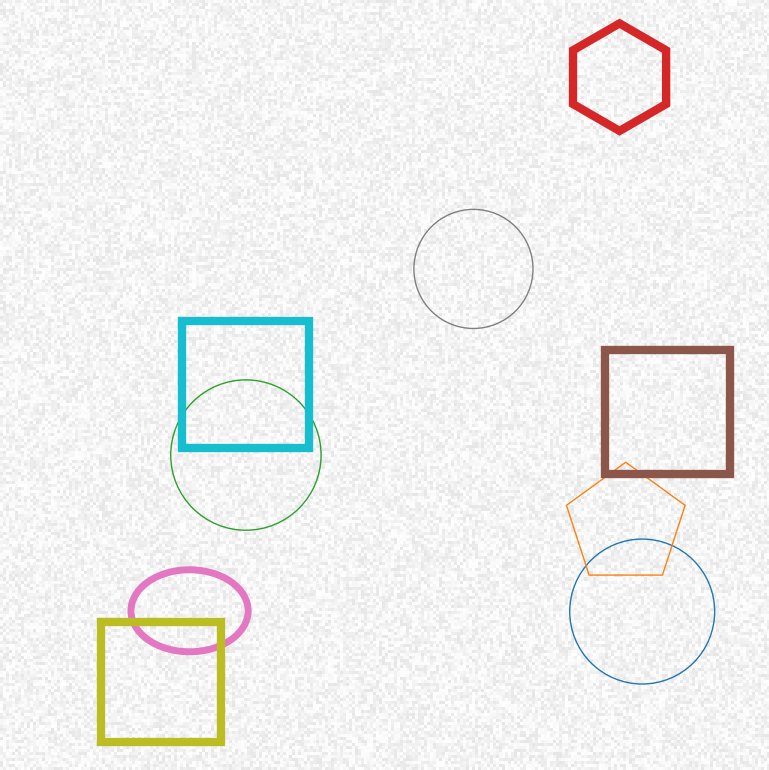[{"shape": "circle", "thickness": 0.5, "radius": 0.47, "center": [0.834, 0.206]}, {"shape": "pentagon", "thickness": 0.5, "radius": 0.41, "center": [0.813, 0.319]}, {"shape": "circle", "thickness": 0.5, "radius": 0.49, "center": [0.319, 0.409]}, {"shape": "hexagon", "thickness": 3, "radius": 0.35, "center": [0.805, 0.9]}, {"shape": "square", "thickness": 3, "radius": 0.4, "center": [0.867, 0.465]}, {"shape": "oval", "thickness": 2.5, "radius": 0.38, "center": [0.246, 0.207]}, {"shape": "circle", "thickness": 0.5, "radius": 0.39, "center": [0.615, 0.651]}, {"shape": "square", "thickness": 3, "radius": 0.39, "center": [0.209, 0.114]}, {"shape": "square", "thickness": 3, "radius": 0.41, "center": [0.319, 0.501]}]